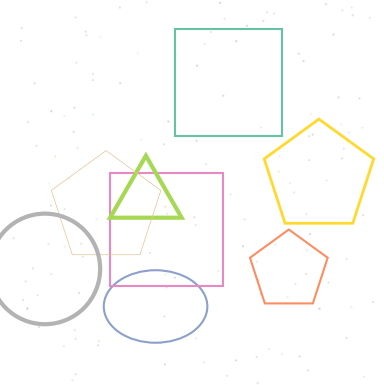[{"shape": "square", "thickness": 1.5, "radius": 0.7, "center": [0.595, 0.785]}, {"shape": "pentagon", "thickness": 1.5, "radius": 0.53, "center": [0.75, 0.298]}, {"shape": "oval", "thickness": 1.5, "radius": 0.67, "center": [0.404, 0.204]}, {"shape": "square", "thickness": 1.5, "radius": 0.74, "center": [0.432, 0.403]}, {"shape": "triangle", "thickness": 3, "radius": 0.54, "center": [0.379, 0.488]}, {"shape": "pentagon", "thickness": 2, "radius": 0.75, "center": [0.828, 0.541]}, {"shape": "pentagon", "thickness": 0.5, "radius": 0.75, "center": [0.276, 0.459]}, {"shape": "circle", "thickness": 3, "radius": 0.72, "center": [0.117, 0.302]}]